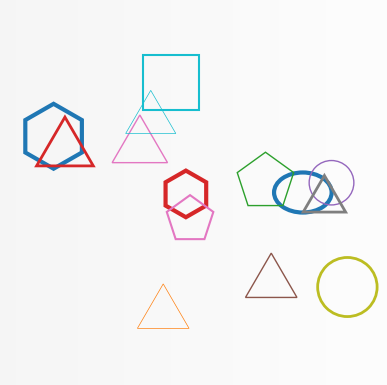[{"shape": "oval", "thickness": 3, "radius": 0.37, "center": [0.782, 0.5]}, {"shape": "hexagon", "thickness": 3, "radius": 0.42, "center": [0.138, 0.646]}, {"shape": "triangle", "thickness": 0.5, "radius": 0.38, "center": [0.421, 0.186]}, {"shape": "pentagon", "thickness": 1, "radius": 0.38, "center": [0.685, 0.528]}, {"shape": "triangle", "thickness": 2, "radius": 0.42, "center": [0.168, 0.611]}, {"shape": "hexagon", "thickness": 3, "radius": 0.3, "center": [0.48, 0.496]}, {"shape": "circle", "thickness": 1, "radius": 0.29, "center": [0.856, 0.525]}, {"shape": "triangle", "thickness": 1, "radius": 0.38, "center": [0.7, 0.266]}, {"shape": "triangle", "thickness": 1, "radius": 0.41, "center": [0.361, 0.619]}, {"shape": "pentagon", "thickness": 1.5, "radius": 0.32, "center": [0.49, 0.43]}, {"shape": "triangle", "thickness": 2, "radius": 0.32, "center": [0.837, 0.481]}, {"shape": "circle", "thickness": 2, "radius": 0.38, "center": [0.896, 0.254]}, {"shape": "square", "thickness": 1.5, "radius": 0.36, "center": [0.441, 0.786]}, {"shape": "triangle", "thickness": 0.5, "radius": 0.37, "center": [0.389, 0.691]}]